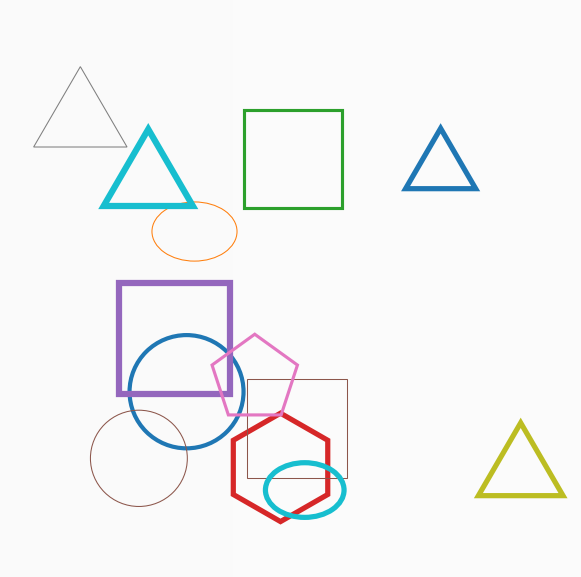[{"shape": "circle", "thickness": 2, "radius": 0.49, "center": [0.321, 0.321]}, {"shape": "triangle", "thickness": 2.5, "radius": 0.35, "center": [0.758, 0.707]}, {"shape": "oval", "thickness": 0.5, "radius": 0.37, "center": [0.335, 0.598]}, {"shape": "square", "thickness": 1.5, "radius": 0.42, "center": [0.504, 0.724]}, {"shape": "hexagon", "thickness": 2.5, "radius": 0.47, "center": [0.483, 0.19]}, {"shape": "square", "thickness": 3, "radius": 0.48, "center": [0.3, 0.413]}, {"shape": "circle", "thickness": 0.5, "radius": 0.42, "center": [0.239, 0.205]}, {"shape": "square", "thickness": 0.5, "radius": 0.43, "center": [0.511, 0.258]}, {"shape": "pentagon", "thickness": 1.5, "radius": 0.39, "center": [0.438, 0.343]}, {"shape": "triangle", "thickness": 0.5, "radius": 0.46, "center": [0.138, 0.791]}, {"shape": "triangle", "thickness": 2.5, "radius": 0.42, "center": [0.896, 0.183]}, {"shape": "oval", "thickness": 2.5, "radius": 0.34, "center": [0.524, 0.151]}, {"shape": "triangle", "thickness": 3, "radius": 0.44, "center": [0.255, 0.687]}]